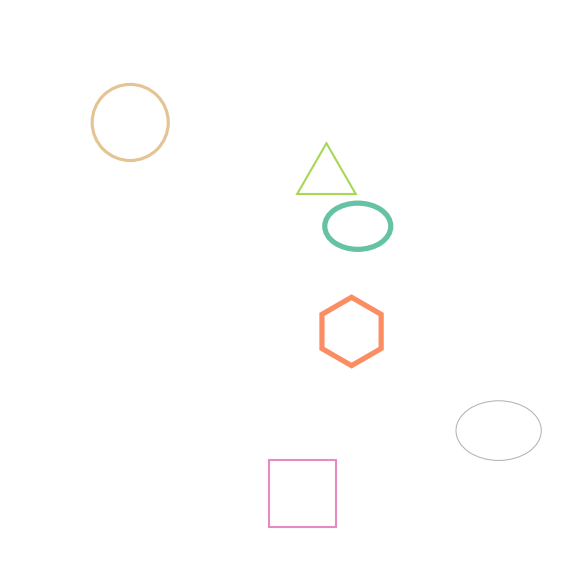[{"shape": "oval", "thickness": 2.5, "radius": 0.29, "center": [0.62, 0.607]}, {"shape": "hexagon", "thickness": 2.5, "radius": 0.3, "center": [0.609, 0.425]}, {"shape": "square", "thickness": 1, "radius": 0.29, "center": [0.524, 0.145]}, {"shape": "triangle", "thickness": 1, "radius": 0.29, "center": [0.565, 0.693]}, {"shape": "circle", "thickness": 1.5, "radius": 0.33, "center": [0.225, 0.787]}, {"shape": "oval", "thickness": 0.5, "radius": 0.37, "center": [0.863, 0.253]}]